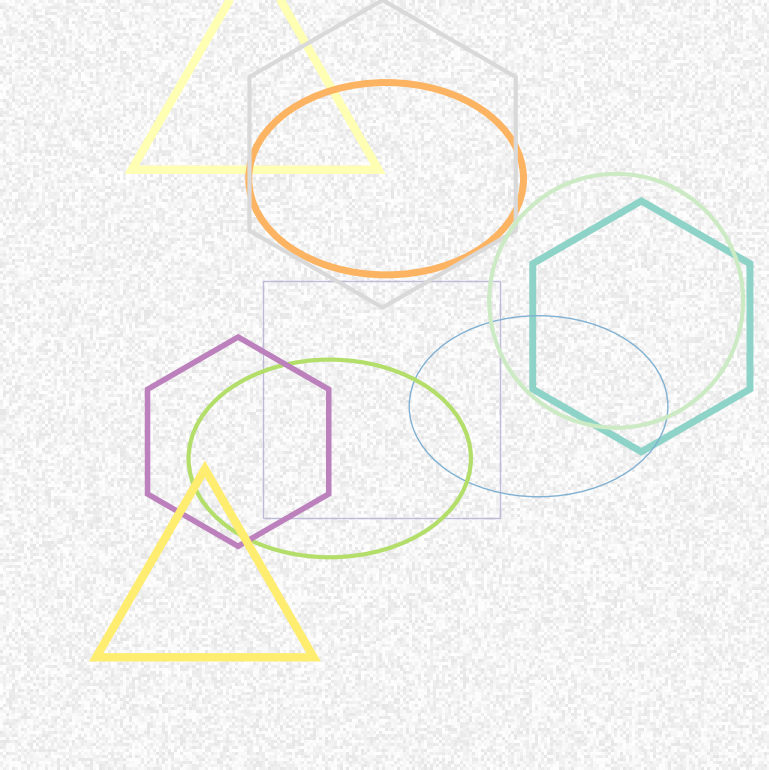[{"shape": "hexagon", "thickness": 2.5, "radius": 0.81, "center": [0.833, 0.576]}, {"shape": "triangle", "thickness": 3, "radius": 0.93, "center": [0.331, 0.872]}, {"shape": "square", "thickness": 0.5, "radius": 0.77, "center": [0.495, 0.481]}, {"shape": "oval", "thickness": 0.5, "radius": 0.84, "center": [0.699, 0.472]}, {"shape": "oval", "thickness": 2.5, "radius": 0.89, "center": [0.501, 0.768]}, {"shape": "oval", "thickness": 1.5, "radius": 0.92, "center": [0.428, 0.405]}, {"shape": "hexagon", "thickness": 1.5, "radius": 1.0, "center": [0.497, 0.8]}, {"shape": "hexagon", "thickness": 2, "radius": 0.68, "center": [0.309, 0.426]}, {"shape": "circle", "thickness": 1.5, "radius": 0.82, "center": [0.8, 0.609]}, {"shape": "triangle", "thickness": 3, "radius": 0.82, "center": [0.266, 0.228]}]